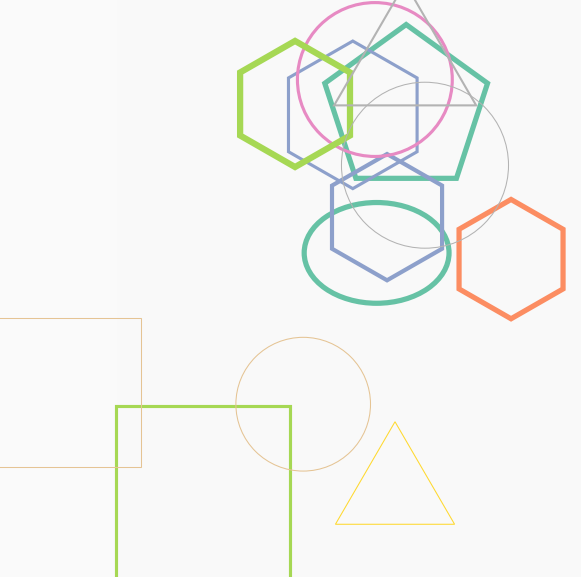[{"shape": "pentagon", "thickness": 2.5, "radius": 0.74, "center": [0.699, 0.809]}, {"shape": "oval", "thickness": 2.5, "radius": 0.62, "center": [0.648, 0.561]}, {"shape": "hexagon", "thickness": 2.5, "radius": 0.52, "center": [0.879, 0.55]}, {"shape": "hexagon", "thickness": 2, "radius": 0.55, "center": [0.666, 0.623]}, {"shape": "hexagon", "thickness": 1.5, "radius": 0.64, "center": [0.607, 0.8]}, {"shape": "circle", "thickness": 1.5, "radius": 0.67, "center": [0.645, 0.861]}, {"shape": "square", "thickness": 1.5, "radius": 0.75, "center": [0.349, 0.147]}, {"shape": "hexagon", "thickness": 3, "radius": 0.55, "center": [0.508, 0.819]}, {"shape": "triangle", "thickness": 0.5, "radius": 0.59, "center": [0.68, 0.15]}, {"shape": "circle", "thickness": 0.5, "radius": 0.58, "center": [0.522, 0.299]}, {"shape": "square", "thickness": 0.5, "radius": 0.64, "center": [0.113, 0.32]}, {"shape": "circle", "thickness": 0.5, "radius": 0.72, "center": [0.731, 0.713]}, {"shape": "triangle", "thickness": 1, "radius": 0.71, "center": [0.697, 0.887]}]